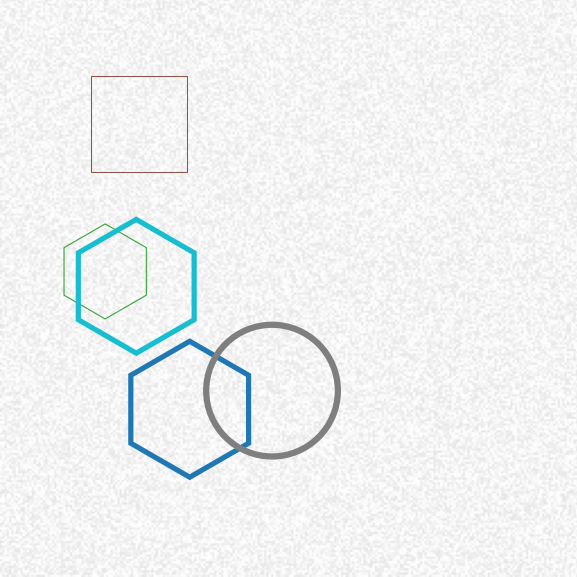[{"shape": "hexagon", "thickness": 2.5, "radius": 0.59, "center": [0.328, 0.29]}, {"shape": "hexagon", "thickness": 0.5, "radius": 0.41, "center": [0.182, 0.529]}, {"shape": "square", "thickness": 0.5, "radius": 0.42, "center": [0.241, 0.785]}, {"shape": "circle", "thickness": 3, "radius": 0.57, "center": [0.471, 0.323]}, {"shape": "hexagon", "thickness": 2.5, "radius": 0.58, "center": [0.236, 0.503]}]